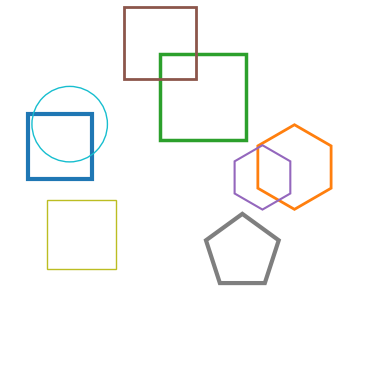[{"shape": "square", "thickness": 3, "radius": 0.42, "center": [0.156, 0.62]}, {"shape": "hexagon", "thickness": 2, "radius": 0.55, "center": [0.765, 0.566]}, {"shape": "square", "thickness": 2.5, "radius": 0.56, "center": [0.527, 0.748]}, {"shape": "hexagon", "thickness": 1.5, "radius": 0.42, "center": [0.682, 0.539]}, {"shape": "square", "thickness": 2, "radius": 0.47, "center": [0.415, 0.888]}, {"shape": "pentagon", "thickness": 3, "radius": 0.5, "center": [0.629, 0.345]}, {"shape": "square", "thickness": 1, "radius": 0.45, "center": [0.212, 0.391]}, {"shape": "circle", "thickness": 1, "radius": 0.49, "center": [0.181, 0.678]}]